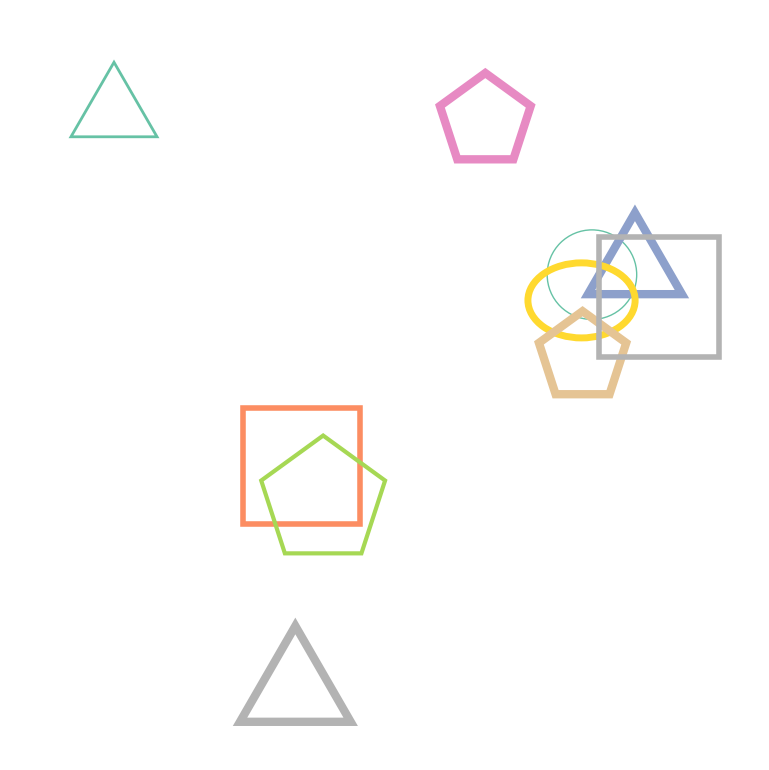[{"shape": "circle", "thickness": 0.5, "radius": 0.29, "center": [0.769, 0.643]}, {"shape": "triangle", "thickness": 1, "radius": 0.32, "center": [0.148, 0.855]}, {"shape": "square", "thickness": 2, "radius": 0.38, "center": [0.391, 0.395]}, {"shape": "triangle", "thickness": 3, "radius": 0.35, "center": [0.825, 0.653]}, {"shape": "pentagon", "thickness": 3, "radius": 0.31, "center": [0.63, 0.843]}, {"shape": "pentagon", "thickness": 1.5, "radius": 0.42, "center": [0.42, 0.35]}, {"shape": "oval", "thickness": 2.5, "radius": 0.35, "center": [0.755, 0.61]}, {"shape": "pentagon", "thickness": 3, "radius": 0.3, "center": [0.757, 0.536]}, {"shape": "triangle", "thickness": 3, "radius": 0.41, "center": [0.384, 0.104]}, {"shape": "square", "thickness": 2, "radius": 0.39, "center": [0.856, 0.614]}]